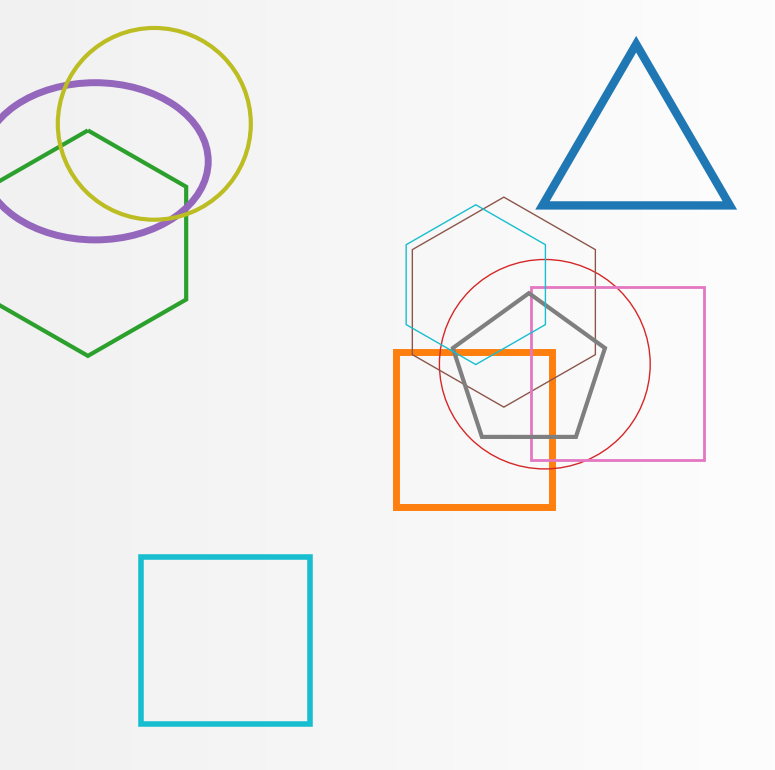[{"shape": "triangle", "thickness": 3, "radius": 0.7, "center": [0.821, 0.803]}, {"shape": "square", "thickness": 2.5, "radius": 0.5, "center": [0.612, 0.442]}, {"shape": "hexagon", "thickness": 1.5, "radius": 0.73, "center": [0.113, 0.684]}, {"shape": "circle", "thickness": 0.5, "radius": 0.68, "center": [0.703, 0.527]}, {"shape": "oval", "thickness": 2.5, "radius": 0.73, "center": [0.123, 0.791]}, {"shape": "hexagon", "thickness": 0.5, "radius": 0.68, "center": [0.65, 0.608]}, {"shape": "square", "thickness": 1, "radius": 0.56, "center": [0.797, 0.515]}, {"shape": "pentagon", "thickness": 1.5, "radius": 0.52, "center": [0.682, 0.516]}, {"shape": "circle", "thickness": 1.5, "radius": 0.62, "center": [0.199, 0.839]}, {"shape": "hexagon", "thickness": 0.5, "radius": 0.52, "center": [0.614, 0.63]}, {"shape": "square", "thickness": 2, "radius": 0.54, "center": [0.291, 0.168]}]